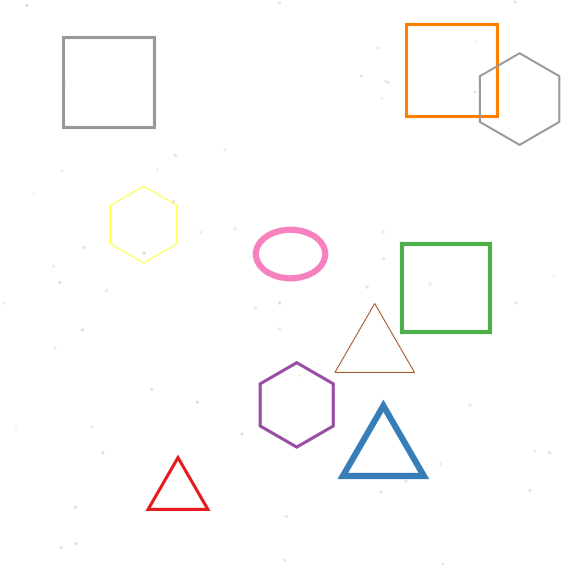[{"shape": "triangle", "thickness": 1.5, "radius": 0.3, "center": [0.308, 0.147]}, {"shape": "triangle", "thickness": 3, "radius": 0.41, "center": [0.664, 0.215]}, {"shape": "square", "thickness": 2, "radius": 0.38, "center": [0.772, 0.5]}, {"shape": "hexagon", "thickness": 1.5, "radius": 0.37, "center": [0.514, 0.298]}, {"shape": "square", "thickness": 1.5, "radius": 0.39, "center": [0.782, 0.878]}, {"shape": "hexagon", "thickness": 0.5, "radius": 0.33, "center": [0.249, 0.61]}, {"shape": "triangle", "thickness": 0.5, "radius": 0.4, "center": [0.649, 0.394]}, {"shape": "oval", "thickness": 3, "radius": 0.3, "center": [0.503, 0.559]}, {"shape": "hexagon", "thickness": 1, "radius": 0.4, "center": [0.9, 0.828]}, {"shape": "square", "thickness": 1.5, "radius": 0.39, "center": [0.188, 0.858]}]